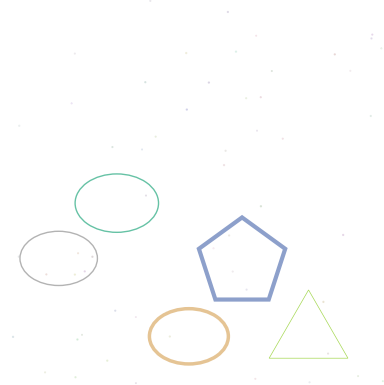[{"shape": "oval", "thickness": 1, "radius": 0.54, "center": [0.303, 0.472]}, {"shape": "pentagon", "thickness": 3, "radius": 0.59, "center": [0.629, 0.317]}, {"shape": "triangle", "thickness": 0.5, "radius": 0.59, "center": [0.801, 0.129]}, {"shape": "oval", "thickness": 2.5, "radius": 0.51, "center": [0.491, 0.126]}, {"shape": "oval", "thickness": 1, "radius": 0.5, "center": [0.152, 0.329]}]